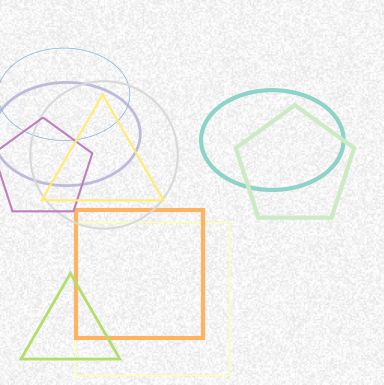[{"shape": "oval", "thickness": 3, "radius": 0.93, "center": [0.707, 0.636]}, {"shape": "square", "thickness": 1, "radius": 1.0, "center": [0.396, 0.225]}, {"shape": "oval", "thickness": 2, "radius": 0.96, "center": [0.173, 0.652]}, {"shape": "oval", "thickness": 0.5, "radius": 0.86, "center": [0.166, 0.755]}, {"shape": "square", "thickness": 3, "radius": 0.83, "center": [0.363, 0.288]}, {"shape": "triangle", "thickness": 2, "radius": 0.74, "center": [0.183, 0.142]}, {"shape": "circle", "thickness": 1.5, "radius": 0.96, "center": [0.27, 0.598]}, {"shape": "pentagon", "thickness": 1.5, "radius": 0.67, "center": [0.112, 0.56]}, {"shape": "pentagon", "thickness": 3, "radius": 0.81, "center": [0.766, 0.565]}, {"shape": "triangle", "thickness": 1.5, "radius": 0.91, "center": [0.266, 0.571]}]